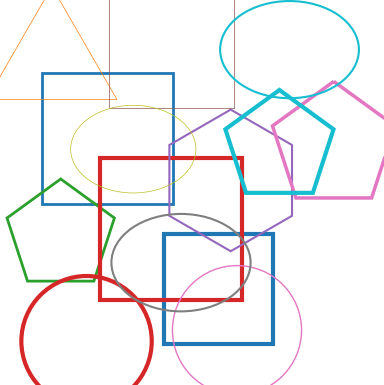[{"shape": "square", "thickness": 3, "radius": 0.71, "center": [0.567, 0.249]}, {"shape": "square", "thickness": 2, "radius": 0.85, "center": [0.278, 0.641]}, {"shape": "triangle", "thickness": 0.5, "radius": 0.98, "center": [0.135, 0.839]}, {"shape": "pentagon", "thickness": 2, "radius": 0.73, "center": [0.158, 0.388]}, {"shape": "square", "thickness": 3, "radius": 0.92, "center": [0.444, 0.405]}, {"shape": "circle", "thickness": 3, "radius": 0.85, "center": [0.225, 0.114]}, {"shape": "hexagon", "thickness": 1.5, "radius": 0.92, "center": [0.599, 0.531]}, {"shape": "square", "thickness": 0.5, "radius": 0.81, "center": [0.445, 0.881]}, {"shape": "circle", "thickness": 1, "radius": 0.84, "center": [0.616, 0.142]}, {"shape": "pentagon", "thickness": 2.5, "radius": 0.84, "center": [0.867, 0.621]}, {"shape": "oval", "thickness": 1.5, "radius": 0.9, "center": [0.47, 0.318]}, {"shape": "oval", "thickness": 0.5, "radius": 0.81, "center": [0.346, 0.613]}, {"shape": "oval", "thickness": 1.5, "radius": 0.9, "center": [0.752, 0.871]}, {"shape": "pentagon", "thickness": 3, "radius": 0.74, "center": [0.726, 0.619]}]